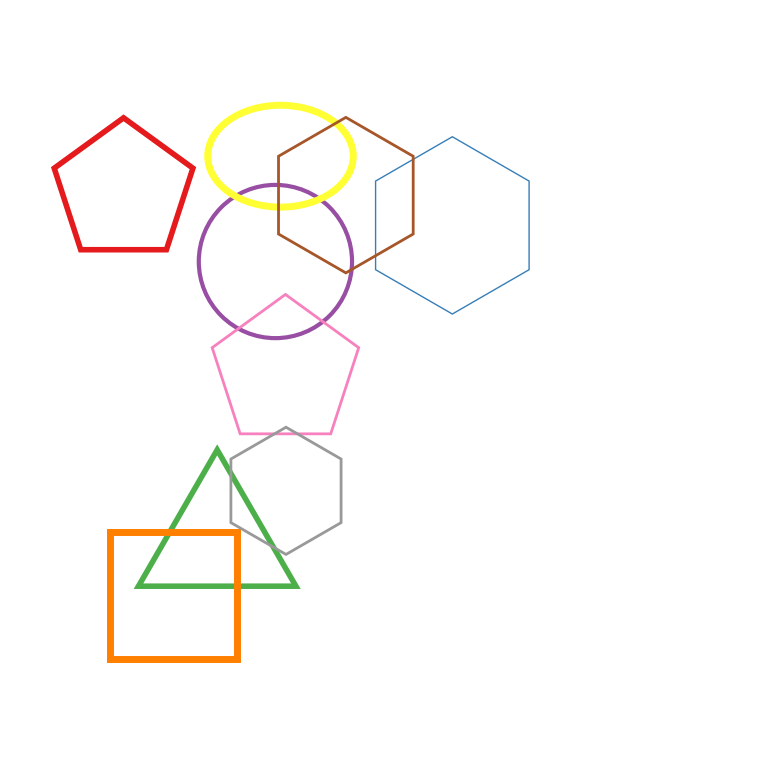[{"shape": "pentagon", "thickness": 2, "radius": 0.47, "center": [0.16, 0.752]}, {"shape": "hexagon", "thickness": 0.5, "radius": 0.58, "center": [0.587, 0.707]}, {"shape": "triangle", "thickness": 2, "radius": 0.59, "center": [0.282, 0.298]}, {"shape": "circle", "thickness": 1.5, "radius": 0.5, "center": [0.358, 0.66]}, {"shape": "square", "thickness": 2.5, "radius": 0.41, "center": [0.225, 0.227]}, {"shape": "oval", "thickness": 2.5, "radius": 0.47, "center": [0.364, 0.797]}, {"shape": "hexagon", "thickness": 1, "radius": 0.5, "center": [0.449, 0.747]}, {"shape": "pentagon", "thickness": 1, "radius": 0.5, "center": [0.371, 0.518]}, {"shape": "hexagon", "thickness": 1, "radius": 0.41, "center": [0.371, 0.363]}]